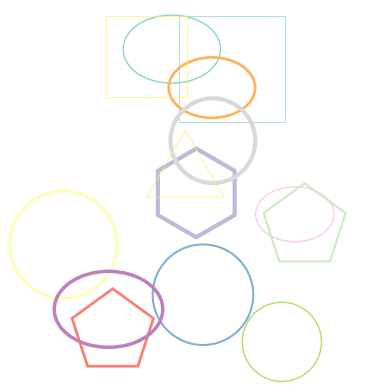[{"shape": "oval", "thickness": 1, "radius": 0.63, "center": [0.446, 0.872]}, {"shape": "square", "thickness": 0.5, "radius": 0.69, "center": [0.603, 0.822]}, {"shape": "circle", "thickness": 2, "radius": 0.7, "center": [0.165, 0.365]}, {"shape": "hexagon", "thickness": 3, "radius": 0.58, "center": [0.51, 0.499]}, {"shape": "pentagon", "thickness": 2, "radius": 0.56, "center": [0.293, 0.139]}, {"shape": "circle", "thickness": 1.5, "radius": 0.65, "center": [0.527, 0.234]}, {"shape": "oval", "thickness": 2, "radius": 0.56, "center": [0.551, 0.772]}, {"shape": "circle", "thickness": 1, "radius": 0.51, "center": [0.732, 0.112]}, {"shape": "oval", "thickness": 1, "radius": 0.51, "center": [0.766, 0.443]}, {"shape": "circle", "thickness": 3, "radius": 0.55, "center": [0.553, 0.635]}, {"shape": "oval", "thickness": 2.5, "radius": 0.7, "center": [0.282, 0.197]}, {"shape": "pentagon", "thickness": 1.5, "radius": 0.56, "center": [0.791, 0.412]}, {"shape": "square", "thickness": 0.5, "radius": 0.52, "center": [0.381, 0.852]}, {"shape": "triangle", "thickness": 0.5, "radius": 0.58, "center": [0.482, 0.546]}]